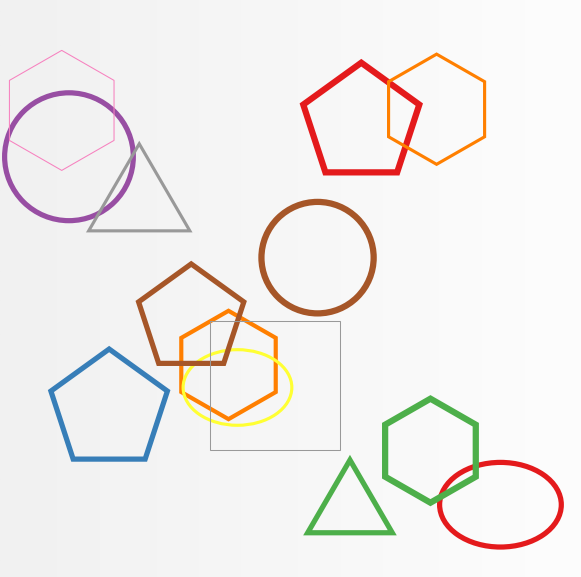[{"shape": "oval", "thickness": 2.5, "radius": 0.52, "center": [0.861, 0.125]}, {"shape": "pentagon", "thickness": 3, "radius": 0.52, "center": [0.622, 0.786]}, {"shape": "pentagon", "thickness": 2.5, "radius": 0.53, "center": [0.188, 0.289]}, {"shape": "triangle", "thickness": 2.5, "radius": 0.42, "center": [0.602, 0.119]}, {"shape": "hexagon", "thickness": 3, "radius": 0.45, "center": [0.741, 0.219]}, {"shape": "circle", "thickness": 2.5, "radius": 0.55, "center": [0.119, 0.728]}, {"shape": "hexagon", "thickness": 1.5, "radius": 0.48, "center": [0.751, 0.81]}, {"shape": "hexagon", "thickness": 2, "radius": 0.47, "center": [0.393, 0.367]}, {"shape": "oval", "thickness": 1.5, "radius": 0.47, "center": [0.409, 0.328]}, {"shape": "pentagon", "thickness": 2.5, "radius": 0.48, "center": [0.329, 0.447]}, {"shape": "circle", "thickness": 3, "radius": 0.48, "center": [0.546, 0.553]}, {"shape": "hexagon", "thickness": 0.5, "radius": 0.52, "center": [0.106, 0.808]}, {"shape": "triangle", "thickness": 1.5, "radius": 0.5, "center": [0.24, 0.65]}, {"shape": "square", "thickness": 0.5, "radius": 0.56, "center": [0.473, 0.332]}]